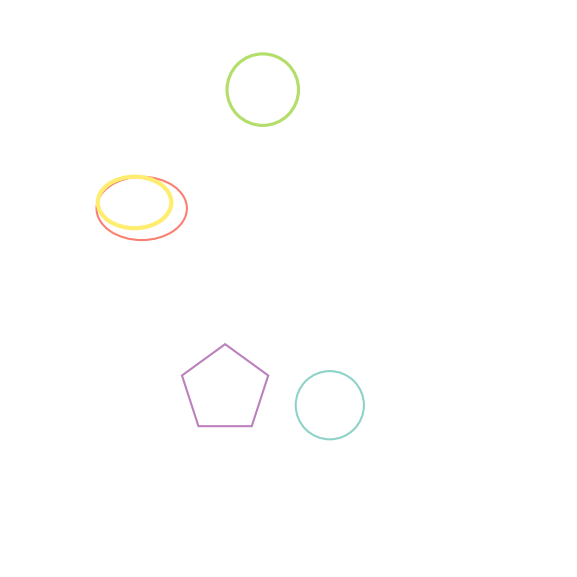[{"shape": "circle", "thickness": 1, "radius": 0.3, "center": [0.571, 0.297]}, {"shape": "oval", "thickness": 1, "radius": 0.39, "center": [0.245, 0.638]}, {"shape": "circle", "thickness": 1.5, "radius": 0.31, "center": [0.455, 0.844]}, {"shape": "pentagon", "thickness": 1, "radius": 0.39, "center": [0.39, 0.325]}, {"shape": "oval", "thickness": 2, "radius": 0.32, "center": [0.233, 0.649]}]